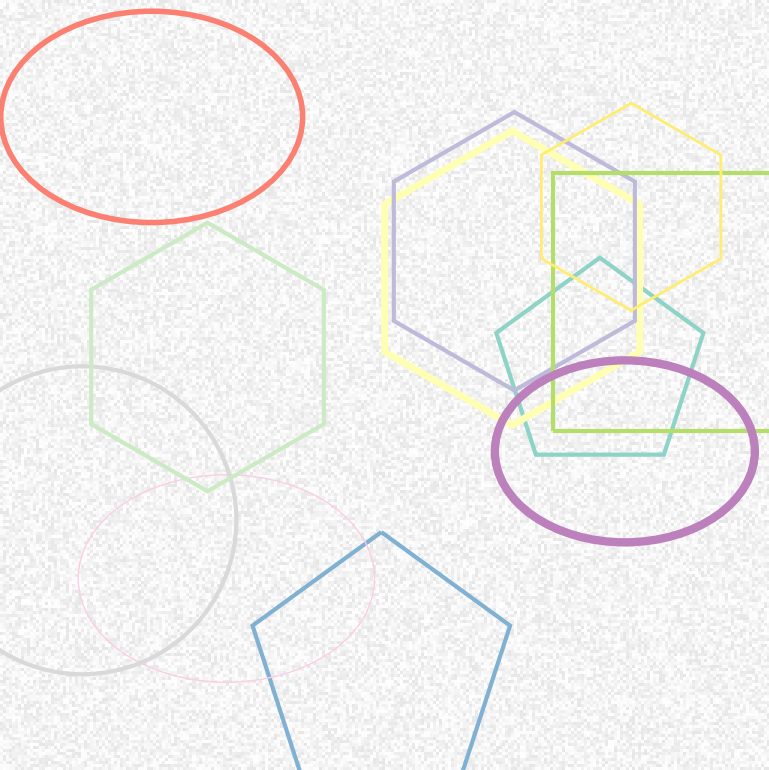[{"shape": "pentagon", "thickness": 1.5, "radius": 0.71, "center": [0.779, 0.524]}, {"shape": "hexagon", "thickness": 2.5, "radius": 0.96, "center": [0.665, 0.639]}, {"shape": "hexagon", "thickness": 1.5, "radius": 0.9, "center": [0.668, 0.674]}, {"shape": "oval", "thickness": 2, "radius": 0.98, "center": [0.197, 0.848]}, {"shape": "pentagon", "thickness": 1.5, "radius": 0.88, "center": [0.495, 0.133]}, {"shape": "square", "thickness": 1.5, "radius": 0.84, "center": [0.885, 0.608]}, {"shape": "oval", "thickness": 0.5, "radius": 0.96, "center": [0.294, 0.249]}, {"shape": "circle", "thickness": 1.5, "radius": 1.0, "center": [0.107, 0.324]}, {"shape": "oval", "thickness": 3, "radius": 0.84, "center": [0.811, 0.414]}, {"shape": "hexagon", "thickness": 1.5, "radius": 0.87, "center": [0.27, 0.536]}, {"shape": "hexagon", "thickness": 1, "radius": 0.67, "center": [0.82, 0.731]}]